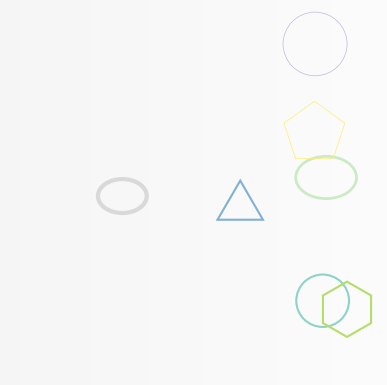[{"shape": "circle", "thickness": 1.5, "radius": 0.34, "center": [0.833, 0.219]}, {"shape": "circle", "thickness": 0.5, "radius": 0.41, "center": [0.813, 0.886]}, {"shape": "triangle", "thickness": 1.5, "radius": 0.34, "center": [0.62, 0.463]}, {"shape": "hexagon", "thickness": 1.5, "radius": 0.36, "center": [0.896, 0.197]}, {"shape": "oval", "thickness": 3, "radius": 0.31, "center": [0.316, 0.491]}, {"shape": "oval", "thickness": 2, "radius": 0.39, "center": [0.842, 0.539]}, {"shape": "pentagon", "thickness": 0.5, "radius": 0.41, "center": [0.811, 0.655]}]